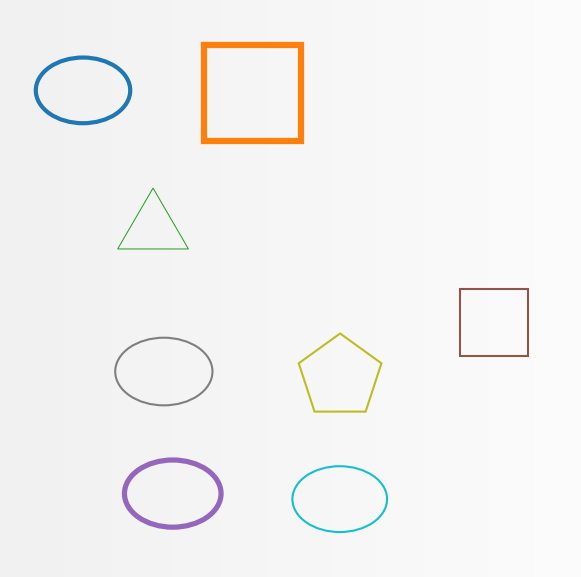[{"shape": "oval", "thickness": 2, "radius": 0.41, "center": [0.143, 0.843]}, {"shape": "square", "thickness": 3, "radius": 0.42, "center": [0.435, 0.838]}, {"shape": "triangle", "thickness": 0.5, "radius": 0.35, "center": [0.263, 0.603]}, {"shape": "oval", "thickness": 2.5, "radius": 0.42, "center": [0.297, 0.144]}, {"shape": "square", "thickness": 1, "radius": 0.29, "center": [0.85, 0.441]}, {"shape": "oval", "thickness": 1, "radius": 0.42, "center": [0.282, 0.356]}, {"shape": "pentagon", "thickness": 1, "radius": 0.37, "center": [0.585, 0.347]}, {"shape": "oval", "thickness": 1, "radius": 0.41, "center": [0.584, 0.135]}]